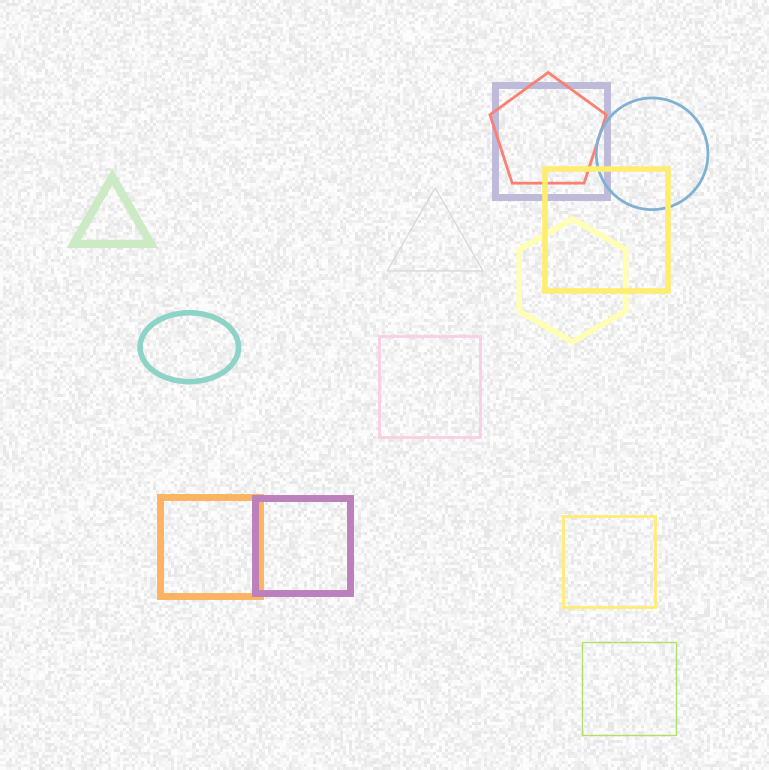[{"shape": "oval", "thickness": 2, "radius": 0.32, "center": [0.246, 0.549]}, {"shape": "hexagon", "thickness": 2, "radius": 0.4, "center": [0.743, 0.636]}, {"shape": "square", "thickness": 2.5, "radius": 0.36, "center": [0.715, 0.817]}, {"shape": "pentagon", "thickness": 1, "radius": 0.4, "center": [0.712, 0.826]}, {"shape": "circle", "thickness": 1, "radius": 0.36, "center": [0.847, 0.8]}, {"shape": "square", "thickness": 2.5, "radius": 0.32, "center": [0.273, 0.29]}, {"shape": "square", "thickness": 0.5, "radius": 0.3, "center": [0.817, 0.106]}, {"shape": "square", "thickness": 1, "radius": 0.33, "center": [0.557, 0.499]}, {"shape": "triangle", "thickness": 0.5, "radius": 0.36, "center": [0.565, 0.684]}, {"shape": "square", "thickness": 2.5, "radius": 0.31, "center": [0.393, 0.292]}, {"shape": "triangle", "thickness": 3, "radius": 0.29, "center": [0.146, 0.712]}, {"shape": "square", "thickness": 2, "radius": 0.4, "center": [0.787, 0.701]}, {"shape": "square", "thickness": 1, "radius": 0.3, "center": [0.791, 0.271]}]